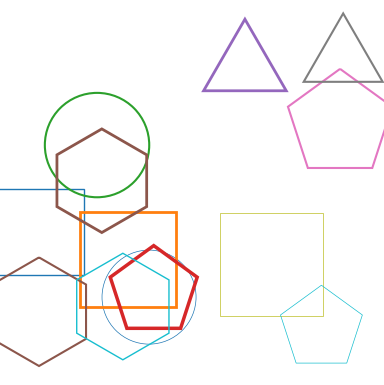[{"shape": "circle", "thickness": 0.5, "radius": 0.61, "center": [0.387, 0.228]}, {"shape": "square", "thickness": 1, "radius": 0.56, "center": [0.105, 0.397]}, {"shape": "square", "thickness": 2, "radius": 0.62, "center": [0.333, 0.326]}, {"shape": "circle", "thickness": 1.5, "radius": 0.68, "center": [0.252, 0.623]}, {"shape": "pentagon", "thickness": 2.5, "radius": 0.59, "center": [0.399, 0.243]}, {"shape": "triangle", "thickness": 2, "radius": 0.62, "center": [0.636, 0.826]}, {"shape": "hexagon", "thickness": 1.5, "radius": 0.71, "center": [0.101, 0.19]}, {"shape": "hexagon", "thickness": 2, "radius": 0.67, "center": [0.264, 0.531]}, {"shape": "pentagon", "thickness": 1.5, "radius": 0.71, "center": [0.883, 0.679]}, {"shape": "triangle", "thickness": 1.5, "radius": 0.59, "center": [0.891, 0.847]}, {"shape": "square", "thickness": 0.5, "radius": 0.67, "center": [0.705, 0.313]}, {"shape": "hexagon", "thickness": 1, "radius": 0.69, "center": [0.319, 0.204]}, {"shape": "pentagon", "thickness": 0.5, "radius": 0.56, "center": [0.835, 0.147]}]